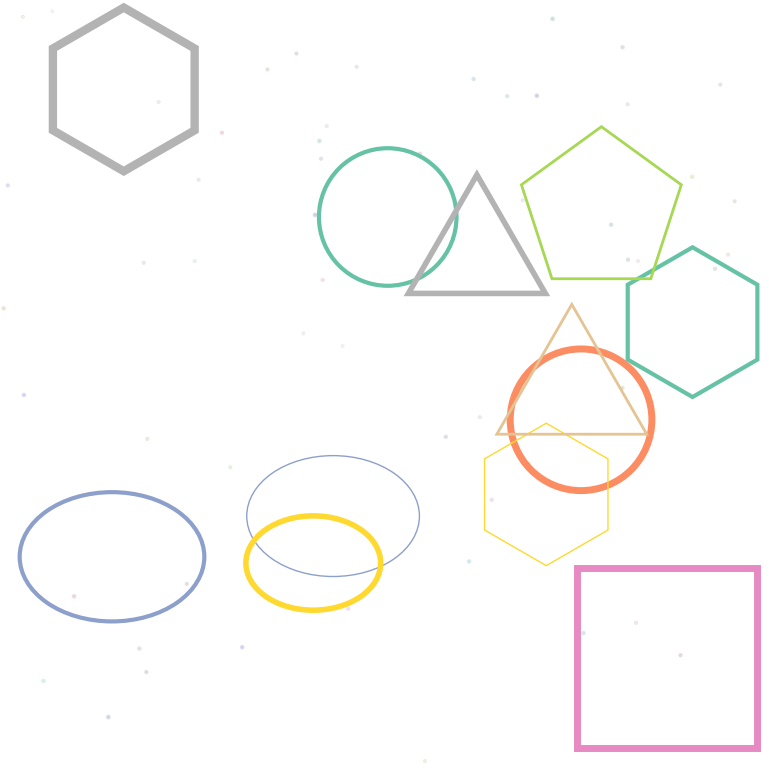[{"shape": "hexagon", "thickness": 1.5, "radius": 0.49, "center": [0.899, 0.582]}, {"shape": "circle", "thickness": 1.5, "radius": 0.45, "center": [0.504, 0.718]}, {"shape": "circle", "thickness": 2.5, "radius": 0.46, "center": [0.755, 0.455]}, {"shape": "oval", "thickness": 0.5, "radius": 0.56, "center": [0.433, 0.33]}, {"shape": "oval", "thickness": 1.5, "radius": 0.6, "center": [0.145, 0.277]}, {"shape": "square", "thickness": 2.5, "radius": 0.58, "center": [0.866, 0.146]}, {"shape": "pentagon", "thickness": 1, "radius": 0.55, "center": [0.781, 0.726]}, {"shape": "oval", "thickness": 2, "radius": 0.44, "center": [0.407, 0.269]}, {"shape": "hexagon", "thickness": 0.5, "radius": 0.46, "center": [0.709, 0.358]}, {"shape": "triangle", "thickness": 1, "radius": 0.56, "center": [0.743, 0.492]}, {"shape": "triangle", "thickness": 2, "radius": 0.51, "center": [0.619, 0.67]}, {"shape": "hexagon", "thickness": 3, "radius": 0.53, "center": [0.161, 0.884]}]